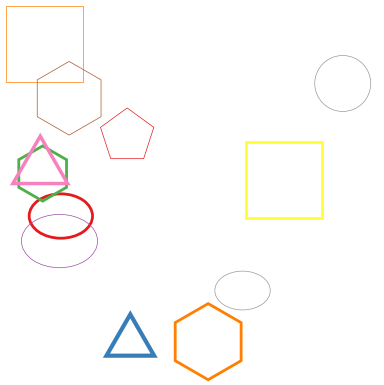[{"shape": "oval", "thickness": 2, "radius": 0.41, "center": [0.158, 0.439]}, {"shape": "pentagon", "thickness": 0.5, "radius": 0.36, "center": [0.33, 0.647]}, {"shape": "triangle", "thickness": 3, "radius": 0.36, "center": [0.338, 0.112]}, {"shape": "hexagon", "thickness": 2, "radius": 0.36, "center": [0.111, 0.549]}, {"shape": "oval", "thickness": 0.5, "radius": 0.49, "center": [0.155, 0.374]}, {"shape": "hexagon", "thickness": 2, "radius": 0.49, "center": [0.541, 0.113]}, {"shape": "square", "thickness": 0.5, "radius": 0.5, "center": [0.116, 0.885]}, {"shape": "square", "thickness": 2, "radius": 0.49, "center": [0.737, 0.533]}, {"shape": "hexagon", "thickness": 0.5, "radius": 0.48, "center": [0.18, 0.745]}, {"shape": "triangle", "thickness": 2.5, "radius": 0.41, "center": [0.105, 0.564]}, {"shape": "oval", "thickness": 0.5, "radius": 0.36, "center": [0.63, 0.245]}, {"shape": "circle", "thickness": 0.5, "radius": 0.36, "center": [0.89, 0.783]}]